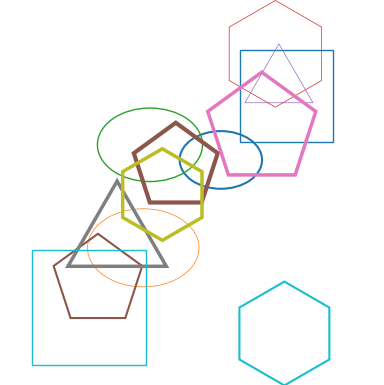[{"shape": "square", "thickness": 1, "radius": 0.6, "center": [0.744, 0.75]}, {"shape": "oval", "thickness": 1.5, "radius": 0.54, "center": [0.574, 0.585]}, {"shape": "oval", "thickness": 0.5, "radius": 0.72, "center": [0.372, 0.356]}, {"shape": "oval", "thickness": 1, "radius": 0.68, "center": [0.389, 0.624]}, {"shape": "hexagon", "thickness": 0.5, "radius": 0.69, "center": [0.715, 0.86]}, {"shape": "triangle", "thickness": 0.5, "radius": 0.51, "center": [0.724, 0.784]}, {"shape": "pentagon", "thickness": 3, "radius": 0.57, "center": [0.457, 0.567]}, {"shape": "pentagon", "thickness": 1.5, "radius": 0.6, "center": [0.254, 0.272]}, {"shape": "pentagon", "thickness": 2.5, "radius": 0.74, "center": [0.68, 0.665]}, {"shape": "triangle", "thickness": 2.5, "radius": 0.74, "center": [0.304, 0.382]}, {"shape": "hexagon", "thickness": 2.5, "radius": 0.59, "center": [0.422, 0.495]}, {"shape": "hexagon", "thickness": 1.5, "radius": 0.67, "center": [0.739, 0.134]}, {"shape": "square", "thickness": 1, "radius": 0.74, "center": [0.231, 0.201]}]